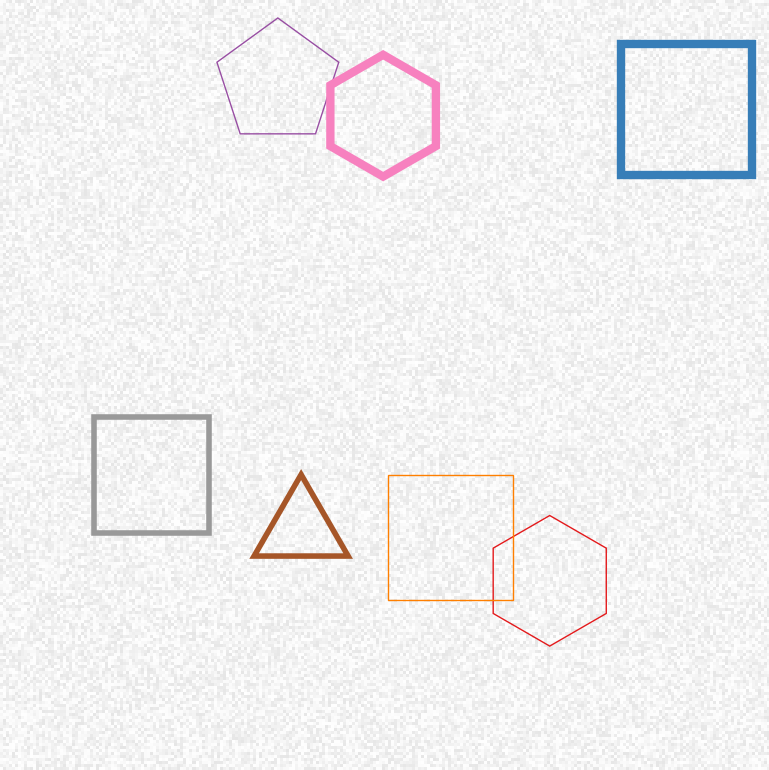[{"shape": "hexagon", "thickness": 0.5, "radius": 0.42, "center": [0.714, 0.246]}, {"shape": "square", "thickness": 3, "radius": 0.43, "center": [0.891, 0.858]}, {"shape": "pentagon", "thickness": 0.5, "radius": 0.42, "center": [0.361, 0.893]}, {"shape": "square", "thickness": 0.5, "radius": 0.41, "center": [0.585, 0.302]}, {"shape": "triangle", "thickness": 2, "radius": 0.35, "center": [0.391, 0.313]}, {"shape": "hexagon", "thickness": 3, "radius": 0.4, "center": [0.498, 0.85]}, {"shape": "square", "thickness": 2, "radius": 0.37, "center": [0.197, 0.383]}]